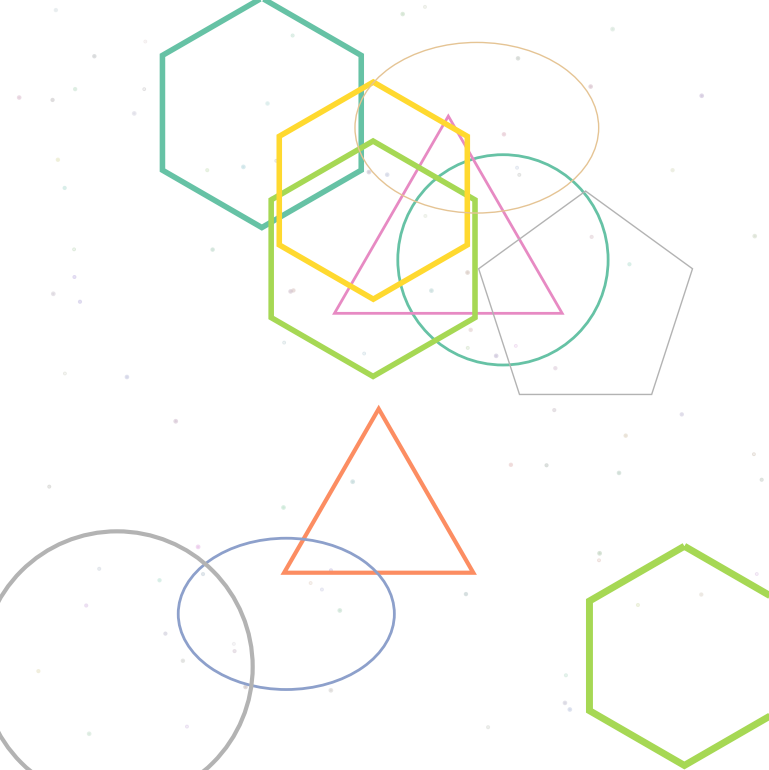[{"shape": "circle", "thickness": 1, "radius": 0.68, "center": [0.653, 0.663]}, {"shape": "hexagon", "thickness": 2, "radius": 0.75, "center": [0.34, 0.854]}, {"shape": "triangle", "thickness": 1.5, "radius": 0.71, "center": [0.492, 0.327]}, {"shape": "oval", "thickness": 1, "radius": 0.7, "center": [0.372, 0.203]}, {"shape": "triangle", "thickness": 1, "radius": 0.85, "center": [0.582, 0.678]}, {"shape": "hexagon", "thickness": 2, "radius": 0.76, "center": [0.485, 0.664]}, {"shape": "hexagon", "thickness": 2.5, "radius": 0.71, "center": [0.889, 0.148]}, {"shape": "hexagon", "thickness": 2, "radius": 0.7, "center": [0.485, 0.752]}, {"shape": "oval", "thickness": 0.5, "radius": 0.79, "center": [0.619, 0.834]}, {"shape": "pentagon", "thickness": 0.5, "radius": 0.73, "center": [0.76, 0.606]}, {"shape": "circle", "thickness": 1.5, "radius": 0.88, "center": [0.152, 0.134]}]